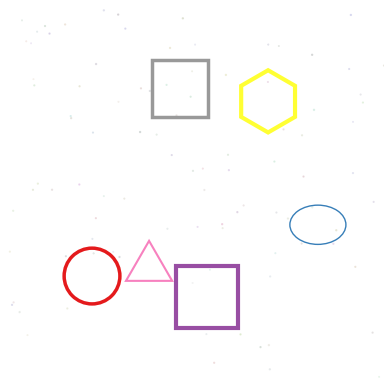[{"shape": "circle", "thickness": 2.5, "radius": 0.36, "center": [0.239, 0.283]}, {"shape": "oval", "thickness": 1, "radius": 0.36, "center": [0.826, 0.416]}, {"shape": "square", "thickness": 3, "radius": 0.4, "center": [0.537, 0.228]}, {"shape": "hexagon", "thickness": 3, "radius": 0.4, "center": [0.696, 0.737]}, {"shape": "triangle", "thickness": 1.5, "radius": 0.35, "center": [0.387, 0.305]}, {"shape": "square", "thickness": 2.5, "radius": 0.37, "center": [0.467, 0.771]}]